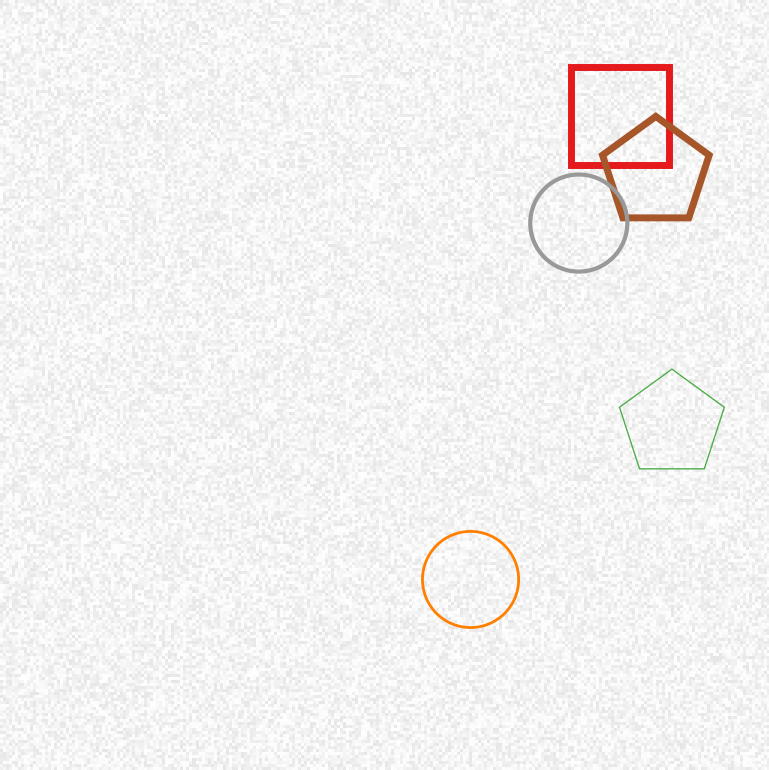[{"shape": "square", "thickness": 2.5, "radius": 0.32, "center": [0.805, 0.849]}, {"shape": "pentagon", "thickness": 0.5, "radius": 0.36, "center": [0.873, 0.449]}, {"shape": "circle", "thickness": 1, "radius": 0.31, "center": [0.611, 0.247]}, {"shape": "pentagon", "thickness": 2.5, "radius": 0.36, "center": [0.852, 0.776]}, {"shape": "circle", "thickness": 1.5, "radius": 0.32, "center": [0.752, 0.71]}]